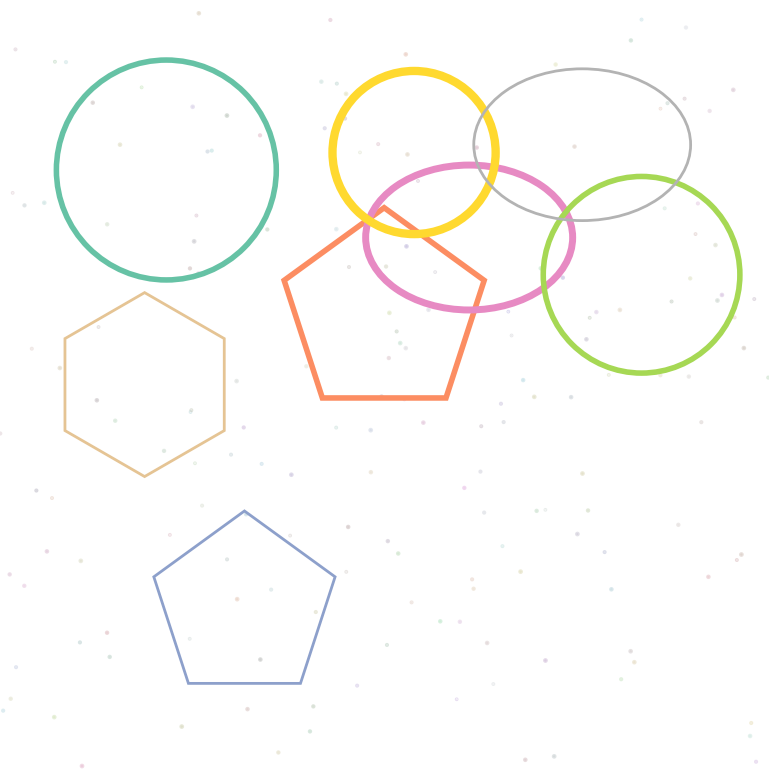[{"shape": "circle", "thickness": 2, "radius": 0.71, "center": [0.216, 0.779]}, {"shape": "pentagon", "thickness": 2, "radius": 0.68, "center": [0.499, 0.594]}, {"shape": "pentagon", "thickness": 1, "radius": 0.62, "center": [0.317, 0.213]}, {"shape": "oval", "thickness": 2.5, "radius": 0.67, "center": [0.609, 0.692]}, {"shape": "circle", "thickness": 2, "radius": 0.64, "center": [0.833, 0.643]}, {"shape": "circle", "thickness": 3, "radius": 0.53, "center": [0.538, 0.802]}, {"shape": "hexagon", "thickness": 1, "radius": 0.6, "center": [0.188, 0.501]}, {"shape": "oval", "thickness": 1, "radius": 0.7, "center": [0.756, 0.812]}]